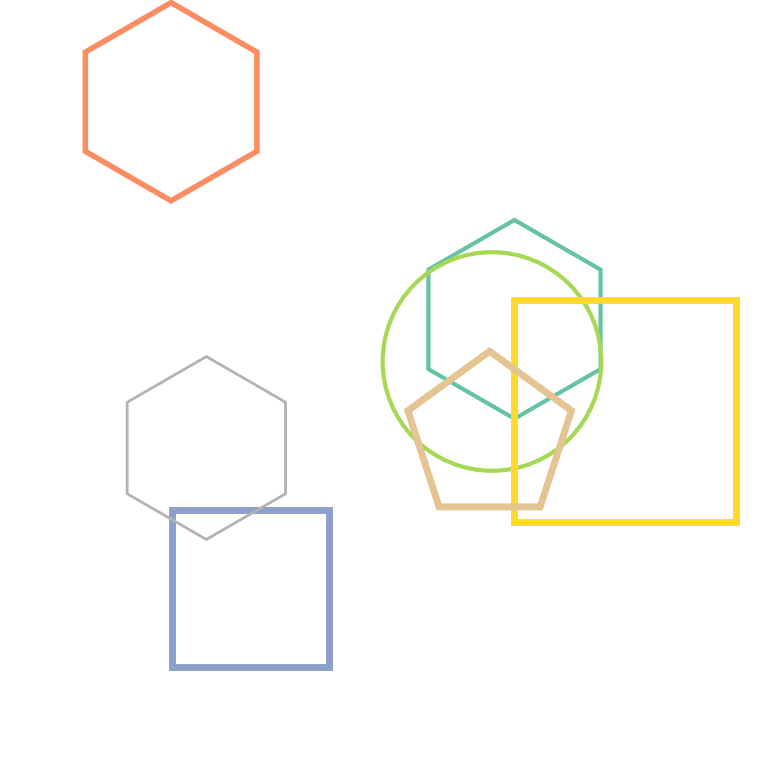[{"shape": "hexagon", "thickness": 1.5, "radius": 0.65, "center": [0.668, 0.585]}, {"shape": "hexagon", "thickness": 2, "radius": 0.64, "center": [0.222, 0.868]}, {"shape": "square", "thickness": 2.5, "radius": 0.51, "center": [0.325, 0.236]}, {"shape": "circle", "thickness": 1.5, "radius": 0.71, "center": [0.639, 0.531]}, {"shape": "square", "thickness": 2.5, "radius": 0.72, "center": [0.812, 0.466]}, {"shape": "pentagon", "thickness": 2.5, "radius": 0.56, "center": [0.636, 0.432]}, {"shape": "hexagon", "thickness": 1, "radius": 0.59, "center": [0.268, 0.418]}]